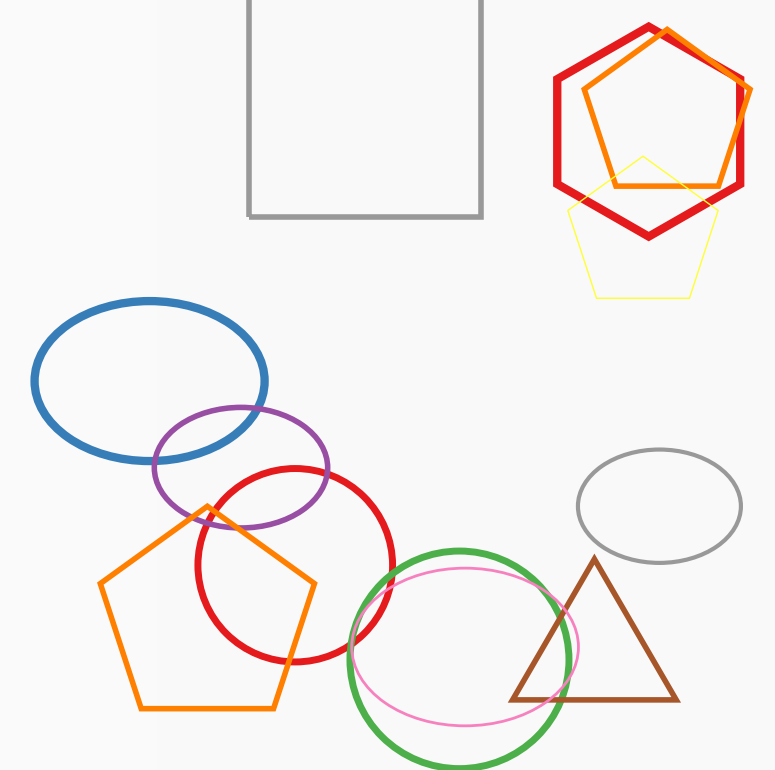[{"shape": "hexagon", "thickness": 3, "radius": 0.68, "center": [0.837, 0.829]}, {"shape": "circle", "thickness": 2.5, "radius": 0.63, "center": [0.381, 0.266]}, {"shape": "oval", "thickness": 3, "radius": 0.74, "center": [0.193, 0.505]}, {"shape": "circle", "thickness": 2.5, "radius": 0.71, "center": [0.593, 0.143]}, {"shape": "oval", "thickness": 2, "radius": 0.56, "center": [0.311, 0.393]}, {"shape": "pentagon", "thickness": 2, "radius": 0.73, "center": [0.268, 0.197]}, {"shape": "pentagon", "thickness": 2, "radius": 0.56, "center": [0.861, 0.849]}, {"shape": "pentagon", "thickness": 0.5, "radius": 0.51, "center": [0.83, 0.695]}, {"shape": "triangle", "thickness": 2, "radius": 0.61, "center": [0.767, 0.152]}, {"shape": "oval", "thickness": 1, "radius": 0.73, "center": [0.6, 0.16]}, {"shape": "square", "thickness": 2, "radius": 0.75, "center": [0.471, 0.868]}, {"shape": "oval", "thickness": 1.5, "radius": 0.53, "center": [0.851, 0.343]}]